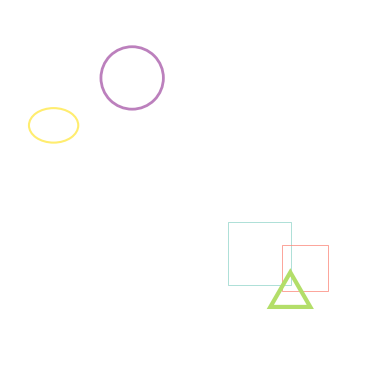[{"shape": "square", "thickness": 0.5, "radius": 0.41, "center": [0.674, 0.341]}, {"shape": "square", "thickness": 0.5, "radius": 0.3, "center": [0.792, 0.304]}, {"shape": "triangle", "thickness": 3, "radius": 0.3, "center": [0.754, 0.233]}, {"shape": "circle", "thickness": 2, "radius": 0.41, "center": [0.343, 0.798]}, {"shape": "oval", "thickness": 1.5, "radius": 0.32, "center": [0.139, 0.674]}]